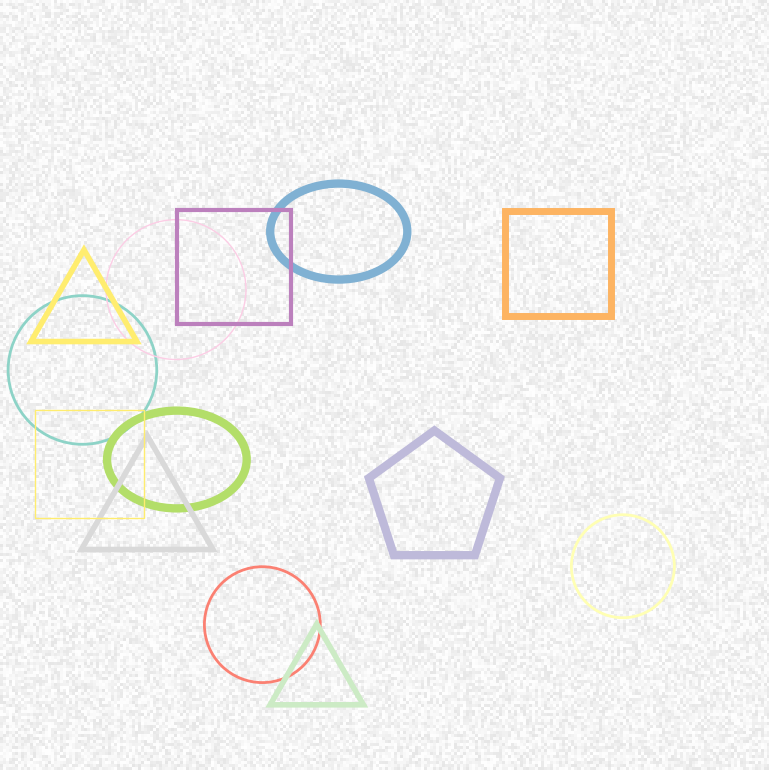[{"shape": "circle", "thickness": 1, "radius": 0.48, "center": [0.107, 0.52]}, {"shape": "circle", "thickness": 1, "radius": 0.33, "center": [0.809, 0.265]}, {"shape": "pentagon", "thickness": 3, "radius": 0.45, "center": [0.564, 0.351]}, {"shape": "circle", "thickness": 1, "radius": 0.38, "center": [0.341, 0.189]}, {"shape": "oval", "thickness": 3, "radius": 0.45, "center": [0.44, 0.699]}, {"shape": "square", "thickness": 2.5, "radius": 0.34, "center": [0.724, 0.658]}, {"shape": "oval", "thickness": 3, "radius": 0.45, "center": [0.23, 0.403]}, {"shape": "circle", "thickness": 0.5, "radius": 0.45, "center": [0.229, 0.624]}, {"shape": "triangle", "thickness": 2, "radius": 0.49, "center": [0.191, 0.336]}, {"shape": "square", "thickness": 1.5, "radius": 0.37, "center": [0.304, 0.653]}, {"shape": "triangle", "thickness": 2, "radius": 0.35, "center": [0.411, 0.12]}, {"shape": "square", "thickness": 0.5, "radius": 0.35, "center": [0.116, 0.398]}, {"shape": "triangle", "thickness": 2, "radius": 0.4, "center": [0.109, 0.596]}]